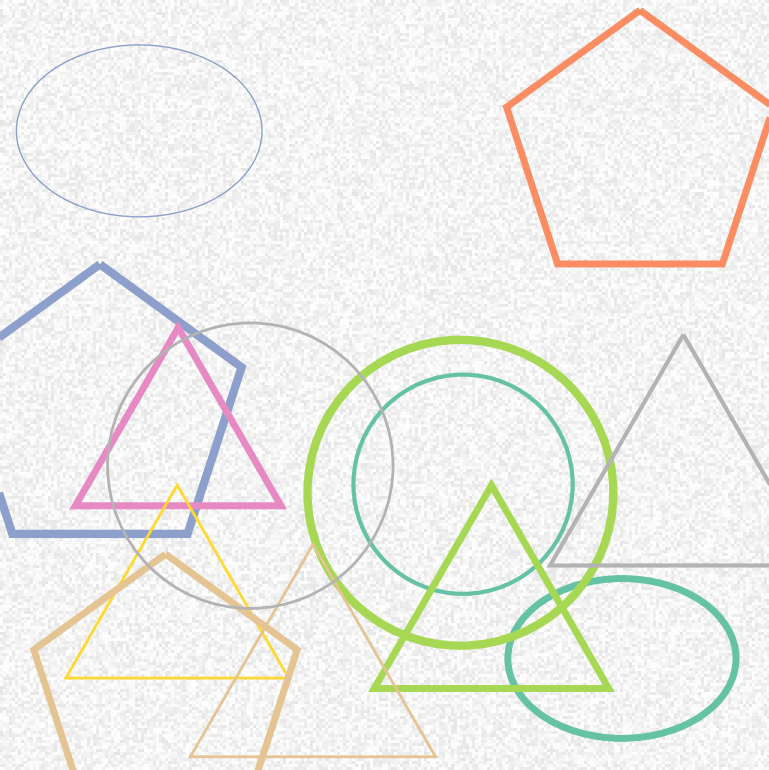[{"shape": "circle", "thickness": 1.5, "radius": 0.71, "center": [0.601, 0.371]}, {"shape": "oval", "thickness": 2.5, "radius": 0.74, "center": [0.808, 0.145]}, {"shape": "pentagon", "thickness": 2.5, "radius": 0.91, "center": [0.831, 0.805]}, {"shape": "oval", "thickness": 0.5, "radius": 0.8, "center": [0.181, 0.83]}, {"shape": "pentagon", "thickness": 3, "radius": 0.97, "center": [0.13, 0.463]}, {"shape": "triangle", "thickness": 2.5, "radius": 0.77, "center": [0.231, 0.42]}, {"shape": "triangle", "thickness": 2.5, "radius": 0.88, "center": [0.638, 0.194]}, {"shape": "circle", "thickness": 3, "radius": 0.99, "center": [0.598, 0.36]}, {"shape": "triangle", "thickness": 1, "radius": 0.84, "center": [0.23, 0.203]}, {"shape": "triangle", "thickness": 1, "radius": 0.92, "center": [0.406, 0.109]}, {"shape": "pentagon", "thickness": 2.5, "radius": 0.9, "center": [0.215, 0.101]}, {"shape": "triangle", "thickness": 1.5, "radius": 1.0, "center": [0.888, 0.366]}, {"shape": "circle", "thickness": 1, "radius": 0.93, "center": [0.325, 0.395]}]